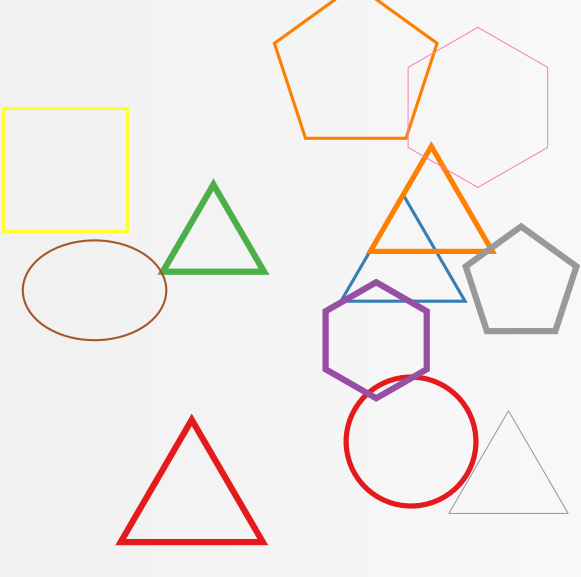[{"shape": "circle", "thickness": 2.5, "radius": 0.56, "center": [0.707, 0.235]}, {"shape": "triangle", "thickness": 3, "radius": 0.71, "center": [0.33, 0.131]}, {"shape": "triangle", "thickness": 1.5, "radius": 0.62, "center": [0.693, 0.539]}, {"shape": "triangle", "thickness": 3, "radius": 0.5, "center": [0.367, 0.579]}, {"shape": "hexagon", "thickness": 3, "radius": 0.5, "center": [0.647, 0.41]}, {"shape": "triangle", "thickness": 2.5, "radius": 0.61, "center": [0.742, 0.624]}, {"shape": "pentagon", "thickness": 1.5, "radius": 0.74, "center": [0.612, 0.879]}, {"shape": "square", "thickness": 1.5, "radius": 0.53, "center": [0.112, 0.706]}, {"shape": "oval", "thickness": 1, "radius": 0.62, "center": [0.163, 0.496]}, {"shape": "hexagon", "thickness": 0.5, "radius": 0.69, "center": [0.822, 0.813]}, {"shape": "triangle", "thickness": 0.5, "radius": 0.59, "center": [0.875, 0.169]}, {"shape": "pentagon", "thickness": 3, "radius": 0.5, "center": [0.896, 0.507]}]